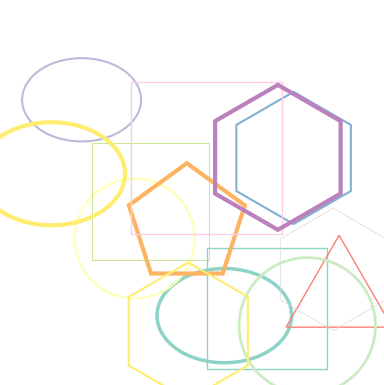[{"shape": "oval", "thickness": 2.5, "radius": 0.87, "center": [0.583, 0.18]}, {"shape": "square", "thickness": 1, "radius": 0.78, "center": [0.694, 0.199]}, {"shape": "circle", "thickness": 1.5, "radius": 0.78, "center": [0.35, 0.38]}, {"shape": "oval", "thickness": 1.5, "radius": 0.77, "center": [0.212, 0.741]}, {"shape": "triangle", "thickness": 1, "radius": 0.8, "center": [0.881, 0.23]}, {"shape": "hexagon", "thickness": 1.5, "radius": 0.86, "center": [0.763, 0.59]}, {"shape": "pentagon", "thickness": 3, "radius": 0.79, "center": [0.485, 0.418]}, {"shape": "square", "thickness": 0.5, "radius": 0.76, "center": [0.392, 0.477]}, {"shape": "square", "thickness": 1, "radius": 0.98, "center": [0.536, 0.589]}, {"shape": "hexagon", "thickness": 0.5, "radius": 0.79, "center": [0.865, 0.3]}, {"shape": "hexagon", "thickness": 3, "radius": 0.94, "center": [0.722, 0.591]}, {"shape": "circle", "thickness": 2, "radius": 0.89, "center": [0.798, 0.154]}, {"shape": "hexagon", "thickness": 1.5, "radius": 0.89, "center": [0.489, 0.14]}, {"shape": "oval", "thickness": 3, "radius": 0.96, "center": [0.134, 0.549]}]